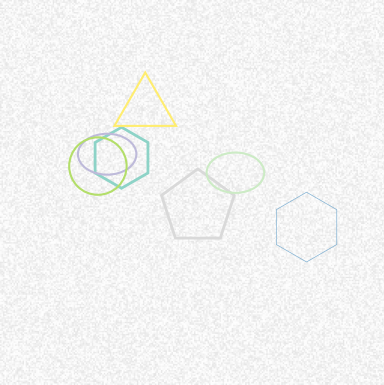[{"shape": "hexagon", "thickness": 2, "radius": 0.4, "center": [0.316, 0.59]}, {"shape": "oval", "thickness": 1.5, "radius": 0.38, "center": [0.278, 0.599]}, {"shape": "hexagon", "thickness": 0.5, "radius": 0.45, "center": [0.796, 0.41]}, {"shape": "circle", "thickness": 1.5, "radius": 0.37, "center": [0.254, 0.569]}, {"shape": "pentagon", "thickness": 2, "radius": 0.5, "center": [0.514, 0.462]}, {"shape": "oval", "thickness": 1.5, "radius": 0.37, "center": [0.612, 0.551]}, {"shape": "triangle", "thickness": 1.5, "radius": 0.46, "center": [0.377, 0.719]}]